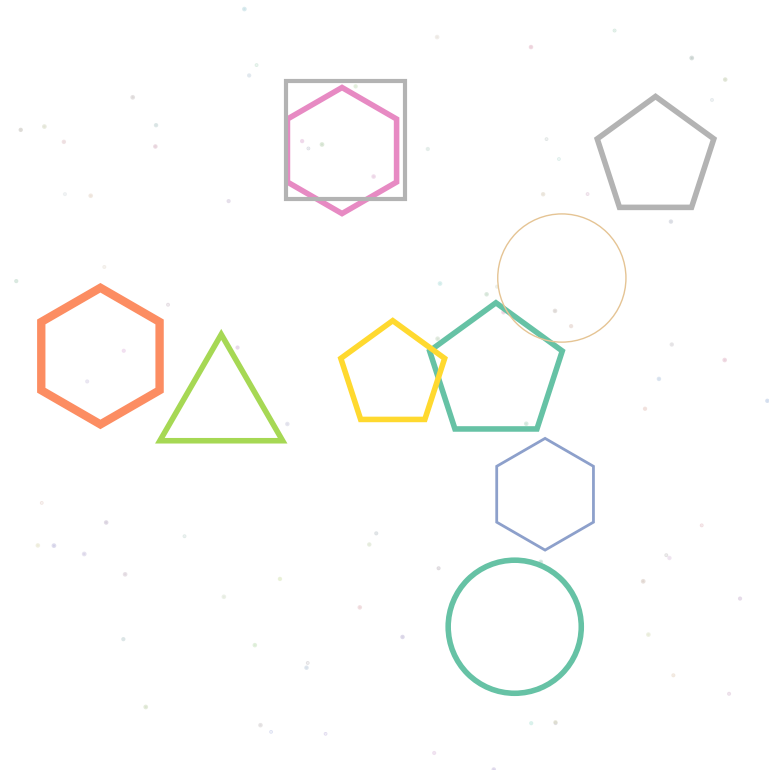[{"shape": "pentagon", "thickness": 2, "radius": 0.45, "center": [0.644, 0.516]}, {"shape": "circle", "thickness": 2, "radius": 0.43, "center": [0.668, 0.186]}, {"shape": "hexagon", "thickness": 3, "radius": 0.44, "center": [0.13, 0.538]}, {"shape": "hexagon", "thickness": 1, "radius": 0.36, "center": [0.708, 0.358]}, {"shape": "hexagon", "thickness": 2, "radius": 0.41, "center": [0.444, 0.804]}, {"shape": "triangle", "thickness": 2, "radius": 0.46, "center": [0.287, 0.474]}, {"shape": "pentagon", "thickness": 2, "radius": 0.35, "center": [0.51, 0.513]}, {"shape": "circle", "thickness": 0.5, "radius": 0.42, "center": [0.73, 0.639]}, {"shape": "square", "thickness": 1.5, "radius": 0.38, "center": [0.449, 0.818]}, {"shape": "pentagon", "thickness": 2, "radius": 0.4, "center": [0.851, 0.795]}]